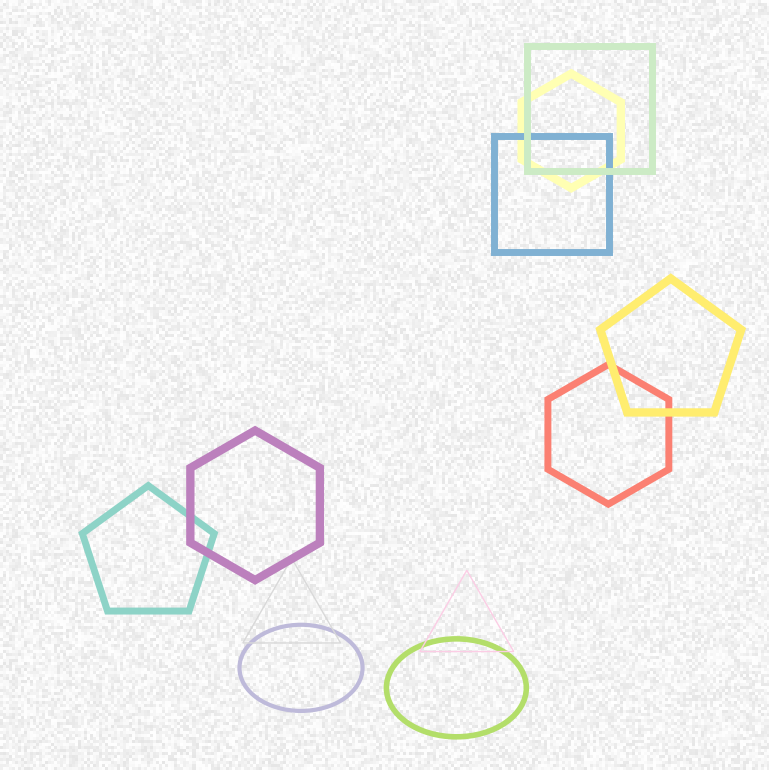[{"shape": "pentagon", "thickness": 2.5, "radius": 0.45, "center": [0.193, 0.279]}, {"shape": "hexagon", "thickness": 3, "radius": 0.37, "center": [0.742, 0.83]}, {"shape": "oval", "thickness": 1.5, "radius": 0.4, "center": [0.391, 0.133]}, {"shape": "hexagon", "thickness": 2.5, "radius": 0.45, "center": [0.79, 0.436]}, {"shape": "square", "thickness": 2.5, "radius": 0.37, "center": [0.716, 0.748]}, {"shape": "oval", "thickness": 2, "radius": 0.45, "center": [0.593, 0.107]}, {"shape": "triangle", "thickness": 0.5, "radius": 0.35, "center": [0.606, 0.189]}, {"shape": "triangle", "thickness": 0.5, "radius": 0.37, "center": [0.379, 0.202]}, {"shape": "hexagon", "thickness": 3, "radius": 0.49, "center": [0.331, 0.344]}, {"shape": "square", "thickness": 2.5, "radius": 0.41, "center": [0.766, 0.859]}, {"shape": "pentagon", "thickness": 3, "radius": 0.48, "center": [0.871, 0.542]}]